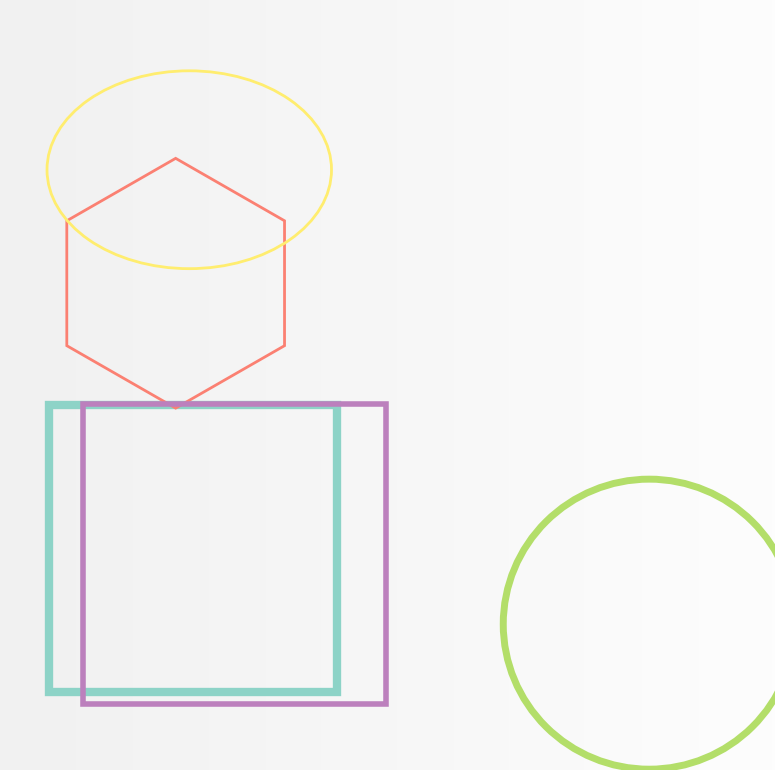[{"shape": "square", "thickness": 3, "radius": 0.93, "center": [0.249, 0.288]}, {"shape": "hexagon", "thickness": 1, "radius": 0.81, "center": [0.227, 0.632]}, {"shape": "circle", "thickness": 2.5, "radius": 0.94, "center": [0.838, 0.189]}, {"shape": "square", "thickness": 2, "radius": 0.98, "center": [0.303, 0.281]}, {"shape": "oval", "thickness": 1, "radius": 0.92, "center": [0.244, 0.78]}]